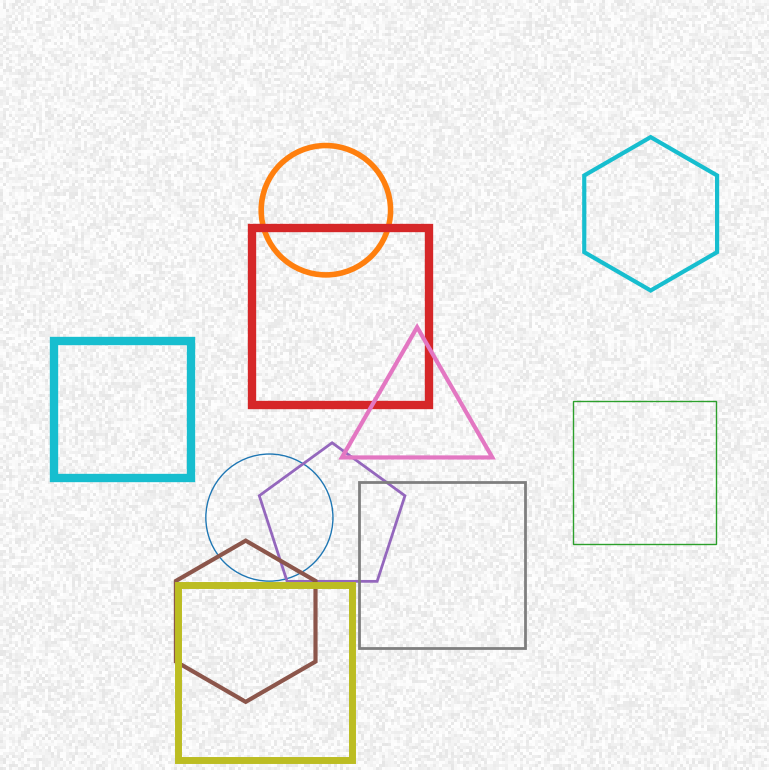[{"shape": "circle", "thickness": 0.5, "radius": 0.41, "center": [0.35, 0.328]}, {"shape": "circle", "thickness": 2, "radius": 0.42, "center": [0.423, 0.727]}, {"shape": "square", "thickness": 0.5, "radius": 0.46, "center": [0.837, 0.386]}, {"shape": "square", "thickness": 3, "radius": 0.58, "center": [0.443, 0.589]}, {"shape": "pentagon", "thickness": 1, "radius": 0.5, "center": [0.431, 0.325]}, {"shape": "hexagon", "thickness": 1.5, "radius": 0.52, "center": [0.319, 0.193]}, {"shape": "triangle", "thickness": 1.5, "radius": 0.56, "center": [0.542, 0.462]}, {"shape": "square", "thickness": 1, "radius": 0.54, "center": [0.574, 0.266]}, {"shape": "square", "thickness": 2.5, "radius": 0.57, "center": [0.345, 0.127]}, {"shape": "hexagon", "thickness": 1.5, "radius": 0.5, "center": [0.845, 0.722]}, {"shape": "square", "thickness": 3, "radius": 0.44, "center": [0.159, 0.468]}]